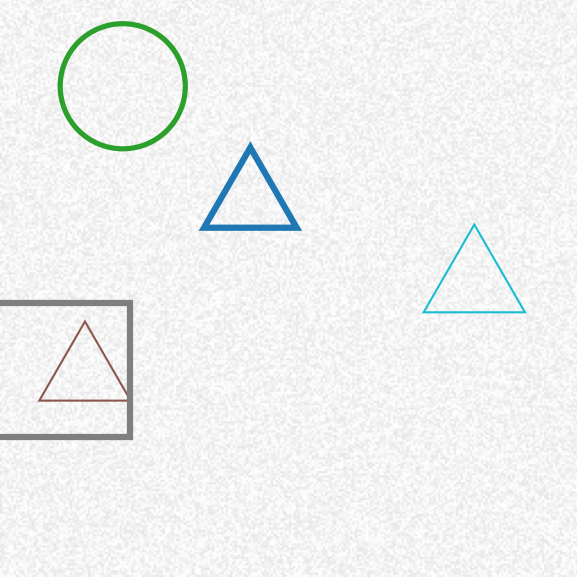[{"shape": "triangle", "thickness": 3, "radius": 0.46, "center": [0.434, 0.651]}, {"shape": "circle", "thickness": 2.5, "radius": 0.54, "center": [0.213, 0.85]}, {"shape": "triangle", "thickness": 1, "radius": 0.46, "center": [0.147, 0.351]}, {"shape": "square", "thickness": 3, "radius": 0.58, "center": [0.109, 0.358]}, {"shape": "triangle", "thickness": 1, "radius": 0.51, "center": [0.821, 0.509]}]